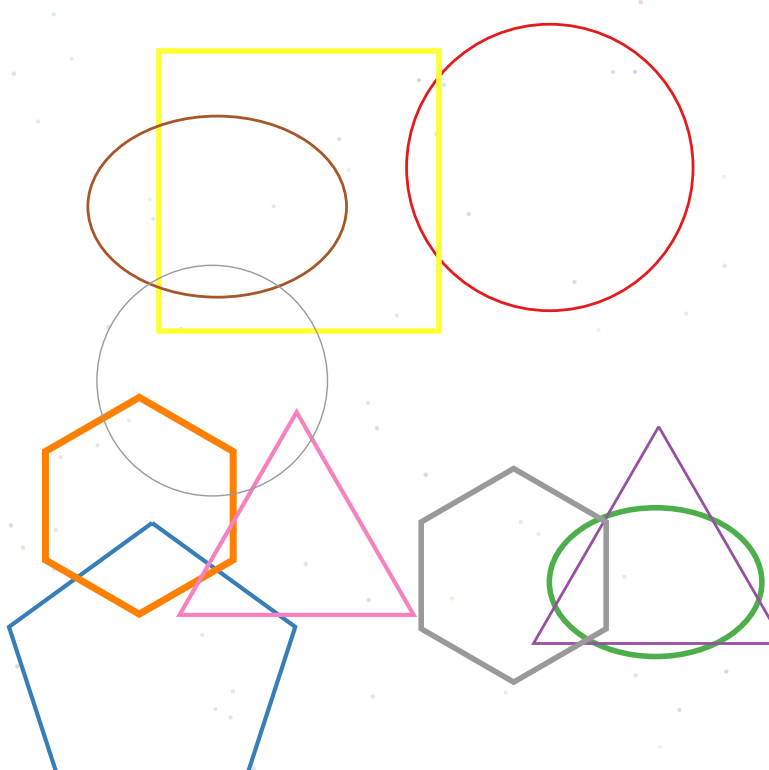[{"shape": "circle", "thickness": 1, "radius": 0.93, "center": [0.714, 0.783]}, {"shape": "pentagon", "thickness": 1.5, "radius": 0.98, "center": [0.198, 0.125]}, {"shape": "oval", "thickness": 2, "radius": 0.69, "center": [0.851, 0.244]}, {"shape": "triangle", "thickness": 1, "radius": 0.94, "center": [0.855, 0.258]}, {"shape": "hexagon", "thickness": 2.5, "radius": 0.7, "center": [0.181, 0.343]}, {"shape": "square", "thickness": 2, "radius": 0.91, "center": [0.388, 0.752]}, {"shape": "oval", "thickness": 1, "radius": 0.84, "center": [0.282, 0.732]}, {"shape": "triangle", "thickness": 1.5, "radius": 0.88, "center": [0.385, 0.289]}, {"shape": "circle", "thickness": 0.5, "radius": 0.75, "center": [0.276, 0.506]}, {"shape": "hexagon", "thickness": 2, "radius": 0.69, "center": [0.667, 0.253]}]